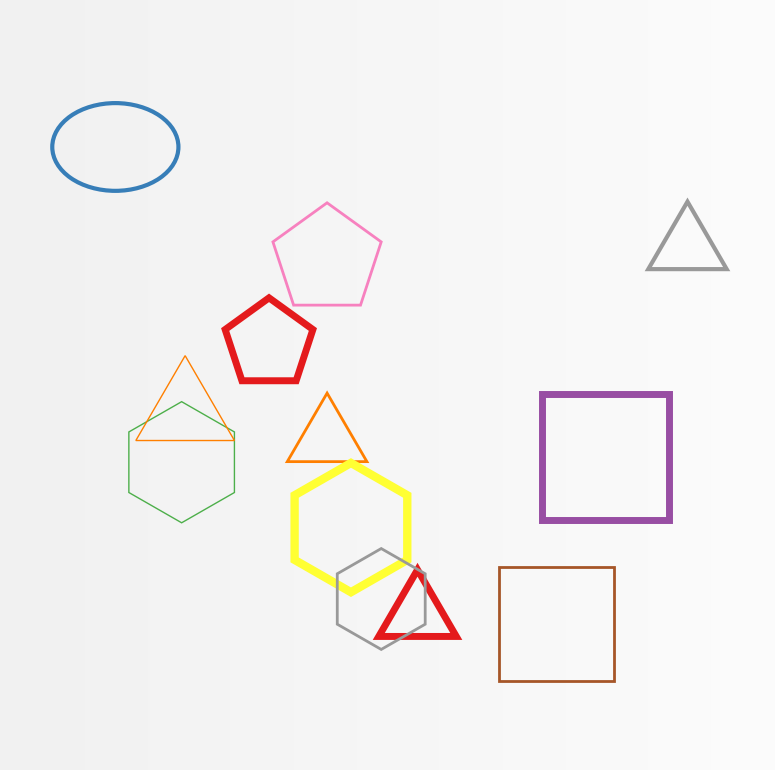[{"shape": "pentagon", "thickness": 2.5, "radius": 0.3, "center": [0.347, 0.554]}, {"shape": "triangle", "thickness": 2.5, "radius": 0.29, "center": [0.539, 0.202]}, {"shape": "oval", "thickness": 1.5, "radius": 0.41, "center": [0.149, 0.809]}, {"shape": "hexagon", "thickness": 0.5, "radius": 0.39, "center": [0.234, 0.4]}, {"shape": "square", "thickness": 2.5, "radius": 0.41, "center": [0.781, 0.406]}, {"shape": "triangle", "thickness": 1, "radius": 0.3, "center": [0.422, 0.43]}, {"shape": "triangle", "thickness": 0.5, "radius": 0.37, "center": [0.239, 0.465]}, {"shape": "hexagon", "thickness": 3, "radius": 0.42, "center": [0.453, 0.315]}, {"shape": "square", "thickness": 1, "radius": 0.37, "center": [0.718, 0.189]}, {"shape": "pentagon", "thickness": 1, "radius": 0.37, "center": [0.422, 0.663]}, {"shape": "triangle", "thickness": 1.5, "radius": 0.29, "center": [0.887, 0.68]}, {"shape": "hexagon", "thickness": 1, "radius": 0.33, "center": [0.492, 0.222]}]